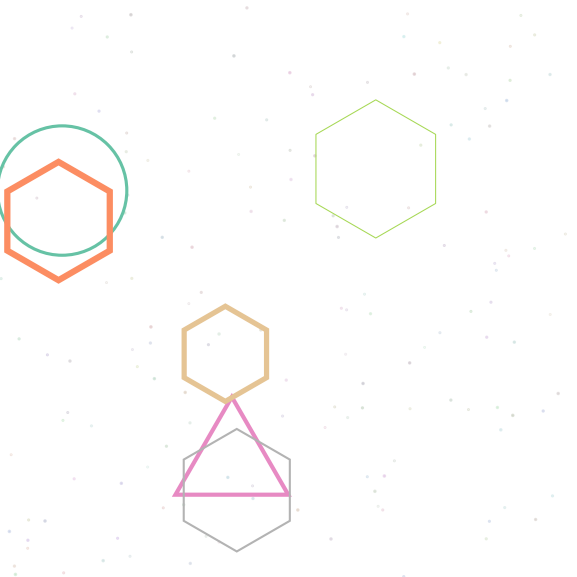[{"shape": "circle", "thickness": 1.5, "radius": 0.56, "center": [0.108, 0.669]}, {"shape": "hexagon", "thickness": 3, "radius": 0.51, "center": [0.101, 0.616]}, {"shape": "triangle", "thickness": 2, "radius": 0.56, "center": [0.401, 0.199]}, {"shape": "hexagon", "thickness": 0.5, "radius": 0.6, "center": [0.651, 0.707]}, {"shape": "hexagon", "thickness": 2.5, "radius": 0.41, "center": [0.39, 0.386]}, {"shape": "hexagon", "thickness": 1, "radius": 0.53, "center": [0.41, 0.15]}]